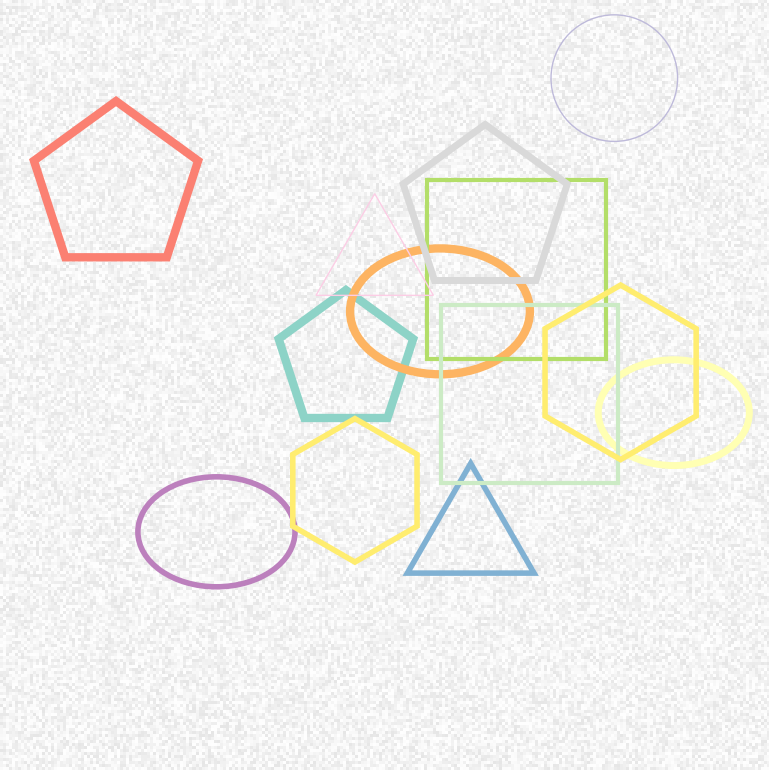[{"shape": "pentagon", "thickness": 3, "radius": 0.46, "center": [0.449, 0.531]}, {"shape": "oval", "thickness": 2.5, "radius": 0.49, "center": [0.875, 0.464]}, {"shape": "circle", "thickness": 0.5, "radius": 0.41, "center": [0.798, 0.899]}, {"shape": "pentagon", "thickness": 3, "radius": 0.56, "center": [0.151, 0.757]}, {"shape": "triangle", "thickness": 2, "radius": 0.47, "center": [0.611, 0.303]}, {"shape": "oval", "thickness": 3, "radius": 0.58, "center": [0.571, 0.596]}, {"shape": "square", "thickness": 1.5, "radius": 0.58, "center": [0.671, 0.65]}, {"shape": "triangle", "thickness": 0.5, "radius": 0.44, "center": [0.487, 0.66]}, {"shape": "pentagon", "thickness": 2.5, "radius": 0.56, "center": [0.63, 0.726]}, {"shape": "oval", "thickness": 2, "radius": 0.51, "center": [0.281, 0.309]}, {"shape": "square", "thickness": 1.5, "radius": 0.58, "center": [0.687, 0.488]}, {"shape": "hexagon", "thickness": 2, "radius": 0.57, "center": [0.806, 0.516]}, {"shape": "hexagon", "thickness": 2, "radius": 0.47, "center": [0.461, 0.363]}]